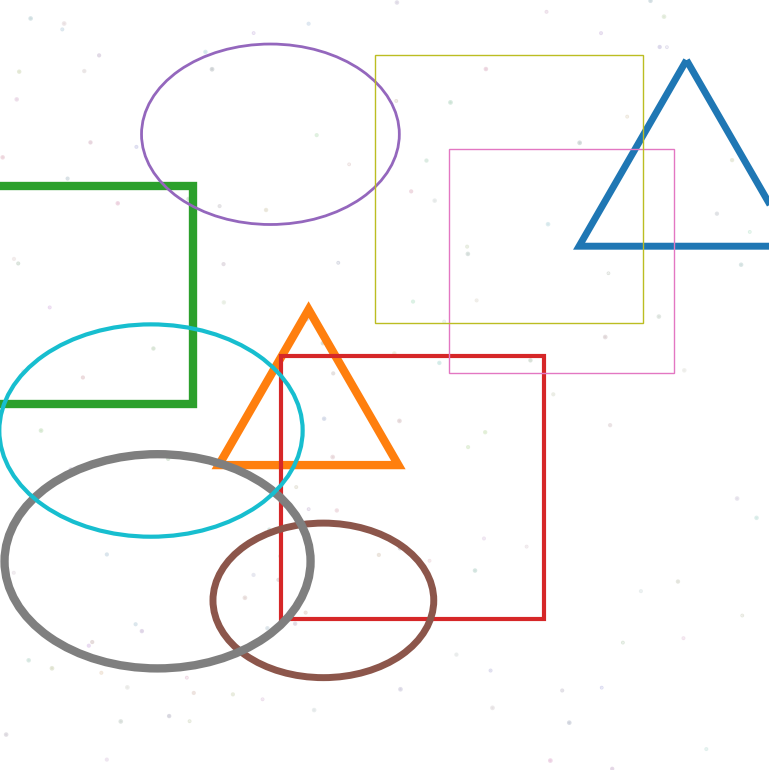[{"shape": "triangle", "thickness": 2.5, "radius": 0.81, "center": [0.892, 0.761]}, {"shape": "triangle", "thickness": 3, "radius": 0.67, "center": [0.401, 0.463]}, {"shape": "square", "thickness": 3, "radius": 0.71, "center": [0.109, 0.617]}, {"shape": "square", "thickness": 1.5, "radius": 0.85, "center": [0.535, 0.367]}, {"shape": "oval", "thickness": 1, "radius": 0.84, "center": [0.351, 0.826]}, {"shape": "oval", "thickness": 2.5, "radius": 0.72, "center": [0.42, 0.22]}, {"shape": "square", "thickness": 0.5, "radius": 0.73, "center": [0.729, 0.661]}, {"shape": "oval", "thickness": 3, "radius": 0.99, "center": [0.205, 0.271]}, {"shape": "square", "thickness": 0.5, "radius": 0.87, "center": [0.661, 0.755]}, {"shape": "oval", "thickness": 1.5, "radius": 0.98, "center": [0.196, 0.441]}]